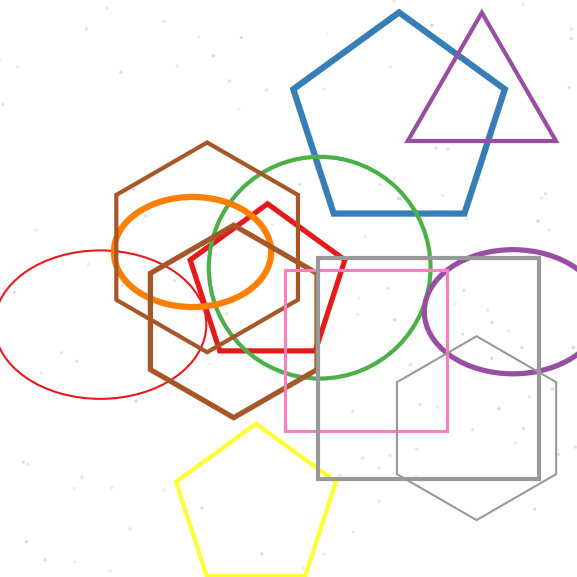[{"shape": "pentagon", "thickness": 2.5, "radius": 0.7, "center": [0.463, 0.505]}, {"shape": "oval", "thickness": 1, "radius": 0.92, "center": [0.174, 0.437]}, {"shape": "pentagon", "thickness": 3, "radius": 0.96, "center": [0.691, 0.785]}, {"shape": "circle", "thickness": 2, "radius": 0.96, "center": [0.554, 0.536]}, {"shape": "oval", "thickness": 2.5, "radius": 0.77, "center": [0.888, 0.459]}, {"shape": "triangle", "thickness": 2, "radius": 0.74, "center": [0.834, 0.829]}, {"shape": "oval", "thickness": 3, "radius": 0.68, "center": [0.333, 0.563]}, {"shape": "pentagon", "thickness": 2, "radius": 0.73, "center": [0.443, 0.12]}, {"shape": "hexagon", "thickness": 2.5, "radius": 0.83, "center": [0.405, 0.442]}, {"shape": "hexagon", "thickness": 2, "radius": 0.91, "center": [0.359, 0.571]}, {"shape": "square", "thickness": 1.5, "radius": 0.7, "center": [0.634, 0.392]}, {"shape": "square", "thickness": 2, "radius": 0.96, "center": [0.742, 0.361]}, {"shape": "hexagon", "thickness": 1, "radius": 0.8, "center": [0.825, 0.258]}]